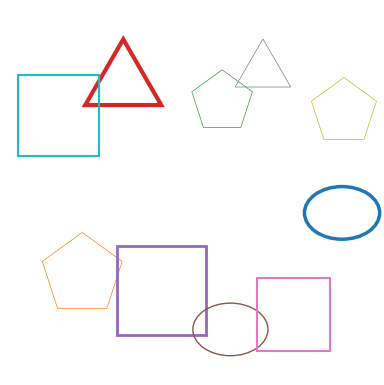[{"shape": "oval", "thickness": 2.5, "radius": 0.49, "center": [0.888, 0.447]}, {"shape": "pentagon", "thickness": 0.5, "radius": 0.55, "center": [0.214, 0.287]}, {"shape": "pentagon", "thickness": 0.5, "radius": 0.41, "center": [0.577, 0.736]}, {"shape": "triangle", "thickness": 3, "radius": 0.57, "center": [0.32, 0.784]}, {"shape": "square", "thickness": 2, "radius": 0.58, "center": [0.42, 0.244]}, {"shape": "oval", "thickness": 1, "radius": 0.49, "center": [0.598, 0.144]}, {"shape": "square", "thickness": 1.5, "radius": 0.47, "center": [0.762, 0.183]}, {"shape": "triangle", "thickness": 0.5, "radius": 0.42, "center": [0.683, 0.816]}, {"shape": "pentagon", "thickness": 0.5, "radius": 0.44, "center": [0.893, 0.71]}, {"shape": "square", "thickness": 1.5, "radius": 0.53, "center": [0.151, 0.7]}]